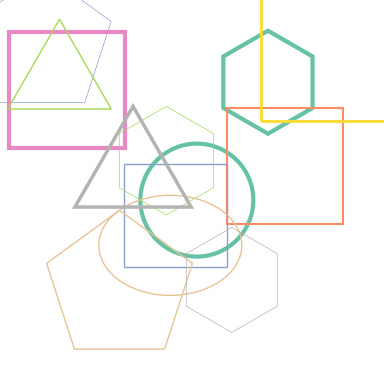[{"shape": "hexagon", "thickness": 3, "radius": 0.67, "center": [0.696, 0.786]}, {"shape": "circle", "thickness": 3, "radius": 0.73, "center": [0.511, 0.48]}, {"shape": "square", "thickness": 1.5, "radius": 0.75, "center": [0.74, 0.569]}, {"shape": "pentagon", "thickness": 0.5, "radius": 0.94, "center": [0.11, 0.886]}, {"shape": "square", "thickness": 1, "radius": 0.67, "center": [0.457, 0.44]}, {"shape": "square", "thickness": 3, "radius": 0.75, "center": [0.174, 0.765]}, {"shape": "triangle", "thickness": 1, "radius": 0.78, "center": [0.155, 0.795]}, {"shape": "hexagon", "thickness": 0.5, "radius": 0.71, "center": [0.432, 0.583]}, {"shape": "square", "thickness": 2, "radius": 0.99, "center": [0.877, 0.884]}, {"shape": "oval", "thickness": 1, "radius": 0.93, "center": [0.442, 0.363]}, {"shape": "pentagon", "thickness": 1, "radius": 1.0, "center": [0.31, 0.254]}, {"shape": "hexagon", "thickness": 0.5, "radius": 0.68, "center": [0.602, 0.273]}, {"shape": "triangle", "thickness": 2.5, "radius": 0.87, "center": [0.346, 0.549]}]